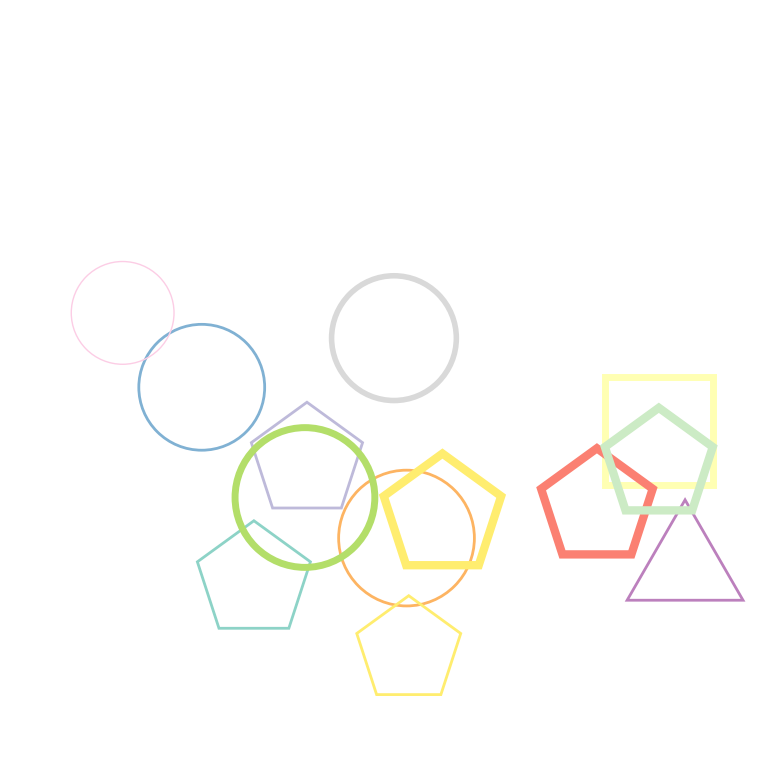[{"shape": "pentagon", "thickness": 1, "radius": 0.39, "center": [0.33, 0.247]}, {"shape": "square", "thickness": 2.5, "radius": 0.35, "center": [0.856, 0.44]}, {"shape": "pentagon", "thickness": 1, "radius": 0.38, "center": [0.399, 0.402]}, {"shape": "pentagon", "thickness": 3, "radius": 0.38, "center": [0.775, 0.342]}, {"shape": "circle", "thickness": 1, "radius": 0.41, "center": [0.262, 0.497]}, {"shape": "circle", "thickness": 1, "radius": 0.44, "center": [0.528, 0.301]}, {"shape": "circle", "thickness": 2.5, "radius": 0.45, "center": [0.396, 0.354]}, {"shape": "circle", "thickness": 0.5, "radius": 0.33, "center": [0.159, 0.594]}, {"shape": "circle", "thickness": 2, "radius": 0.41, "center": [0.512, 0.561]}, {"shape": "triangle", "thickness": 1, "radius": 0.43, "center": [0.89, 0.264]}, {"shape": "pentagon", "thickness": 3, "radius": 0.37, "center": [0.856, 0.397]}, {"shape": "pentagon", "thickness": 3, "radius": 0.4, "center": [0.575, 0.331]}, {"shape": "pentagon", "thickness": 1, "radius": 0.35, "center": [0.531, 0.155]}]